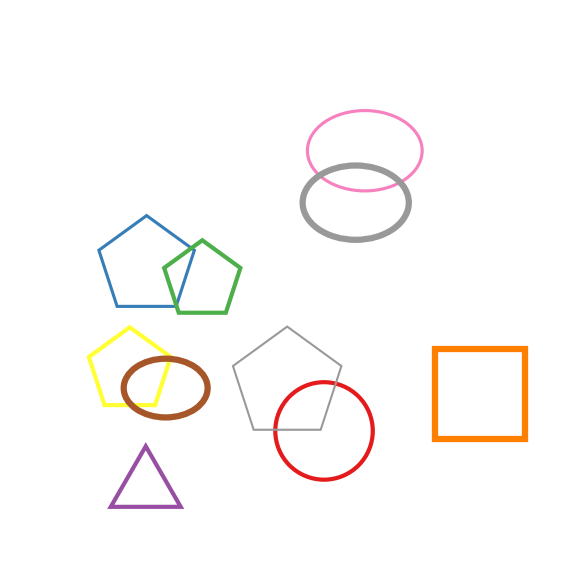[{"shape": "circle", "thickness": 2, "radius": 0.42, "center": [0.561, 0.253]}, {"shape": "pentagon", "thickness": 1.5, "radius": 0.43, "center": [0.254, 0.539]}, {"shape": "pentagon", "thickness": 2, "radius": 0.35, "center": [0.35, 0.514]}, {"shape": "triangle", "thickness": 2, "radius": 0.35, "center": [0.252, 0.156]}, {"shape": "square", "thickness": 3, "radius": 0.39, "center": [0.831, 0.317]}, {"shape": "pentagon", "thickness": 2, "radius": 0.37, "center": [0.225, 0.358]}, {"shape": "oval", "thickness": 3, "radius": 0.36, "center": [0.287, 0.327]}, {"shape": "oval", "thickness": 1.5, "radius": 0.5, "center": [0.632, 0.738]}, {"shape": "pentagon", "thickness": 1, "radius": 0.49, "center": [0.497, 0.335]}, {"shape": "oval", "thickness": 3, "radius": 0.46, "center": [0.616, 0.648]}]